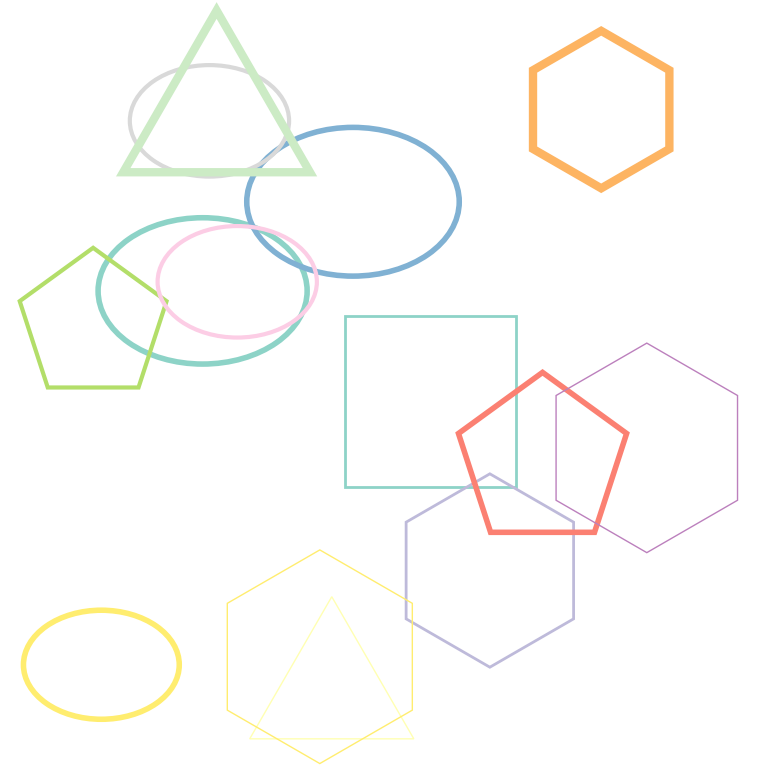[{"shape": "square", "thickness": 1, "radius": 0.55, "center": [0.56, 0.479]}, {"shape": "oval", "thickness": 2, "radius": 0.68, "center": [0.263, 0.622]}, {"shape": "triangle", "thickness": 0.5, "radius": 0.62, "center": [0.431, 0.102]}, {"shape": "hexagon", "thickness": 1, "radius": 0.63, "center": [0.636, 0.259]}, {"shape": "pentagon", "thickness": 2, "radius": 0.57, "center": [0.705, 0.402]}, {"shape": "oval", "thickness": 2, "radius": 0.69, "center": [0.458, 0.738]}, {"shape": "hexagon", "thickness": 3, "radius": 0.51, "center": [0.781, 0.858]}, {"shape": "pentagon", "thickness": 1.5, "radius": 0.5, "center": [0.121, 0.578]}, {"shape": "oval", "thickness": 1.5, "radius": 0.52, "center": [0.308, 0.634]}, {"shape": "oval", "thickness": 1.5, "radius": 0.52, "center": [0.272, 0.843]}, {"shape": "hexagon", "thickness": 0.5, "radius": 0.68, "center": [0.84, 0.418]}, {"shape": "triangle", "thickness": 3, "radius": 0.7, "center": [0.281, 0.846]}, {"shape": "oval", "thickness": 2, "radius": 0.51, "center": [0.132, 0.137]}, {"shape": "hexagon", "thickness": 0.5, "radius": 0.69, "center": [0.415, 0.147]}]